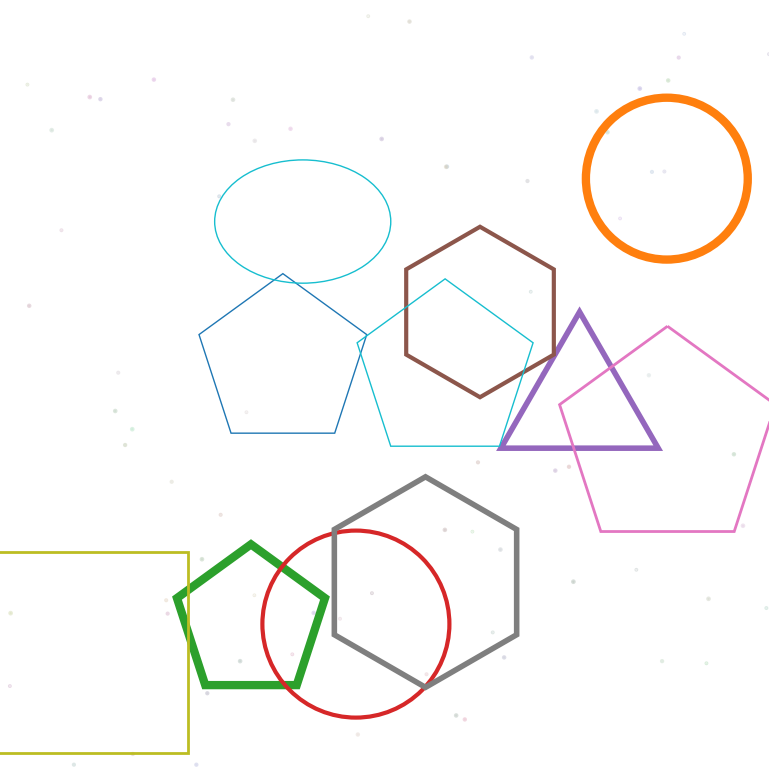[{"shape": "pentagon", "thickness": 0.5, "radius": 0.57, "center": [0.367, 0.53]}, {"shape": "circle", "thickness": 3, "radius": 0.53, "center": [0.866, 0.768]}, {"shape": "pentagon", "thickness": 3, "radius": 0.51, "center": [0.326, 0.192]}, {"shape": "circle", "thickness": 1.5, "radius": 0.61, "center": [0.462, 0.189]}, {"shape": "triangle", "thickness": 2, "radius": 0.59, "center": [0.753, 0.477]}, {"shape": "hexagon", "thickness": 1.5, "radius": 0.55, "center": [0.623, 0.595]}, {"shape": "pentagon", "thickness": 1, "radius": 0.74, "center": [0.867, 0.429]}, {"shape": "hexagon", "thickness": 2, "radius": 0.68, "center": [0.553, 0.244]}, {"shape": "square", "thickness": 1, "radius": 0.65, "center": [0.114, 0.152]}, {"shape": "oval", "thickness": 0.5, "radius": 0.57, "center": [0.393, 0.712]}, {"shape": "pentagon", "thickness": 0.5, "radius": 0.6, "center": [0.578, 0.518]}]